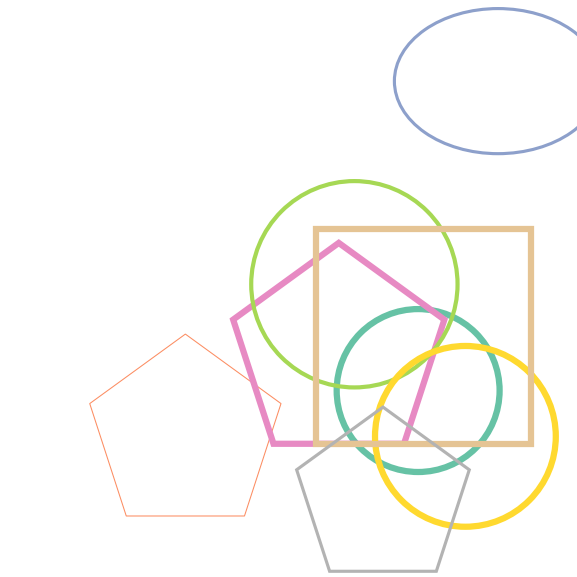[{"shape": "circle", "thickness": 3, "radius": 0.71, "center": [0.724, 0.323]}, {"shape": "pentagon", "thickness": 0.5, "radius": 0.87, "center": [0.321, 0.246]}, {"shape": "oval", "thickness": 1.5, "radius": 0.9, "center": [0.862, 0.859]}, {"shape": "pentagon", "thickness": 3, "radius": 0.96, "center": [0.587, 0.386]}, {"shape": "circle", "thickness": 2, "radius": 0.89, "center": [0.614, 0.507]}, {"shape": "circle", "thickness": 3, "radius": 0.78, "center": [0.806, 0.244]}, {"shape": "square", "thickness": 3, "radius": 0.93, "center": [0.733, 0.416]}, {"shape": "pentagon", "thickness": 1.5, "radius": 0.79, "center": [0.663, 0.137]}]